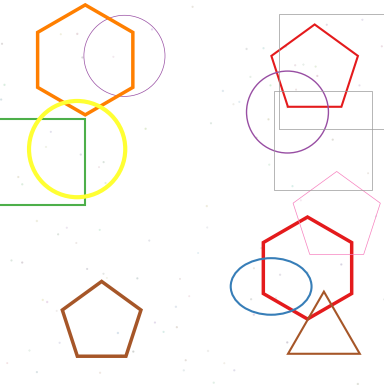[{"shape": "hexagon", "thickness": 2.5, "radius": 0.66, "center": [0.799, 0.304]}, {"shape": "pentagon", "thickness": 1.5, "radius": 0.59, "center": [0.817, 0.818]}, {"shape": "oval", "thickness": 1.5, "radius": 0.52, "center": [0.704, 0.256]}, {"shape": "square", "thickness": 1.5, "radius": 0.56, "center": [0.108, 0.578]}, {"shape": "circle", "thickness": 0.5, "radius": 0.53, "center": [0.323, 0.855]}, {"shape": "circle", "thickness": 1, "radius": 0.53, "center": [0.747, 0.709]}, {"shape": "hexagon", "thickness": 2.5, "radius": 0.71, "center": [0.221, 0.844]}, {"shape": "circle", "thickness": 3, "radius": 0.62, "center": [0.2, 0.613]}, {"shape": "pentagon", "thickness": 2.5, "radius": 0.54, "center": [0.264, 0.162]}, {"shape": "triangle", "thickness": 1.5, "radius": 0.54, "center": [0.841, 0.135]}, {"shape": "pentagon", "thickness": 0.5, "radius": 0.6, "center": [0.875, 0.436]}, {"shape": "square", "thickness": 0.5, "radius": 0.74, "center": [0.872, 0.814]}, {"shape": "square", "thickness": 0.5, "radius": 0.64, "center": [0.838, 0.635]}]